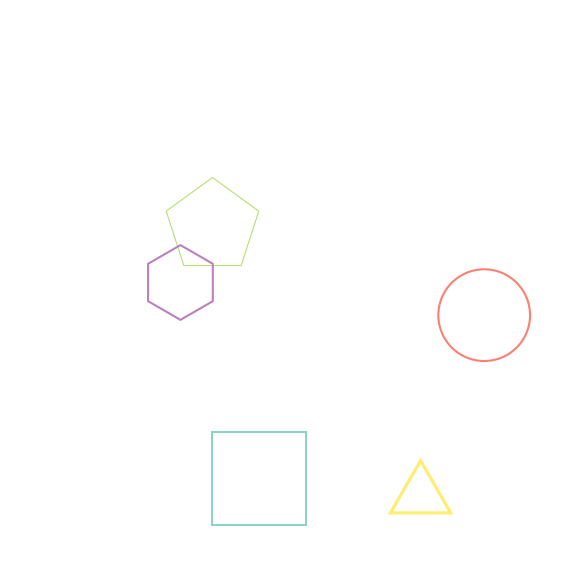[{"shape": "square", "thickness": 1, "radius": 0.41, "center": [0.449, 0.171]}, {"shape": "circle", "thickness": 1, "radius": 0.4, "center": [0.838, 0.453]}, {"shape": "pentagon", "thickness": 0.5, "radius": 0.42, "center": [0.368, 0.607]}, {"shape": "hexagon", "thickness": 1, "radius": 0.32, "center": [0.312, 0.51]}, {"shape": "triangle", "thickness": 1.5, "radius": 0.3, "center": [0.728, 0.141]}]